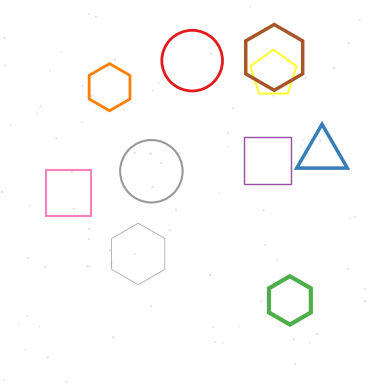[{"shape": "circle", "thickness": 2, "radius": 0.39, "center": [0.499, 0.842]}, {"shape": "triangle", "thickness": 2.5, "radius": 0.38, "center": [0.836, 0.601]}, {"shape": "hexagon", "thickness": 3, "radius": 0.31, "center": [0.753, 0.22]}, {"shape": "square", "thickness": 1, "radius": 0.3, "center": [0.694, 0.583]}, {"shape": "hexagon", "thickness": 2, "radius": 0.31, "center": [0.285, 0.773]}, {"shape": "pentagon", "thickness": 1.5, "radius": 0.32, "center": [0.71, 0.808]}, {"shape": "hexagon", "thickness": 2.5, "radius": 0.43, "center": [0.712, 0.851]}, {"shape": "square", "thickness": 1.5, "radius": 0.3, "center": [0.178, 0.498]}, {"shape": "hexagon", "thickness": 0.5, "radius": 0.4, "center": [0.359, 0.34]}, {"shape": "circle", "thickness": 1.5, "radius": 0.41, "center": [0.393, 0.555]}]